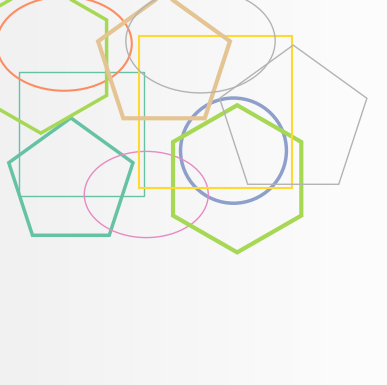[{"shape": "square", "thickness": 1, "radius": 0.81, "center": [0.21, 0.652]}, {"shape": "pentagon", "thickness": 2.5, "radius": 0.84, "center": [0.183, 0.525]}, {"shape": "oval", "thickness": 1.5, "radius": 0.87, "center": [0.166, 0.886]}, {"shape": "circle", "thickness": 2.5, "radius": 0.68, "center": [0.603, 0.609]}, {"shape": "oval", "thickness": 1, "radius": 0.8, "center": [0.378, 0.495]}, {"shape": "hexagon", "thickness": 2.5, "radius": 0.98, "center": [0.105, 0.85]}, {"shape": "hexagon", "thickness": 3, "radius": 0.96, "center": [0.612, 0.536]}, {"shape": "square", "thickness": 1.5, "radius": 0.99, "center": [0.556, 0.709]}, {"shape": "pentagon", "thickness": 3, "radius": 0.89, "center": [0.423, 0.838]}, {"shape": "oval", "thickness": 1, "radius": 0.96, "center": [0.517, 0.894]}, {"shape": "pentagon", "thickness": 1, "radius": 1.0, "center": [0.757, 0.683]}]